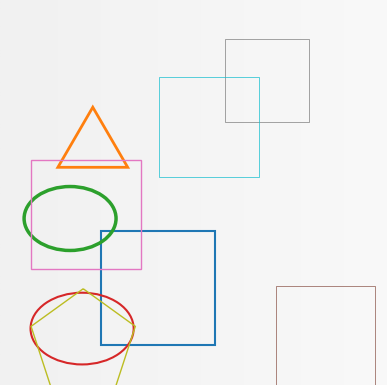[{"shape": "square", "thickness": 1.5, "radius": 0.73, "center": [0.408, 0.252]}, {"shape": "triangle", "thickness": 2, "radius": 0.52, "center": [0.239, 0.617]}, {"shape": "oval", "thickness": 2.5, "radius": 0.59, "center": [0.181, 0.432]}, {"shape": "oval", "thickness": 1.5, "radius": 0.67, "center": [0.212, 0.147]}, {"shape": "square", "thickness": 0.5, "radius": 0.64, "center": [0.841, 0.129]}, {"shape": "square", "thickness": 1, "radius": 0.71, "center": [0.222, 0.443]}, {"shape": "square", "thickness": 0.5, "radius": 0.54, "center": [0.689, 0.791]}, {"shape": "pentagon", "thickness": 1, "radius": 0.71, "center": [0.215, 0.109]}, {"shape": "square", "thickness": 0.5, "radius": 0.65, "center": [0.54, 0.67]}]